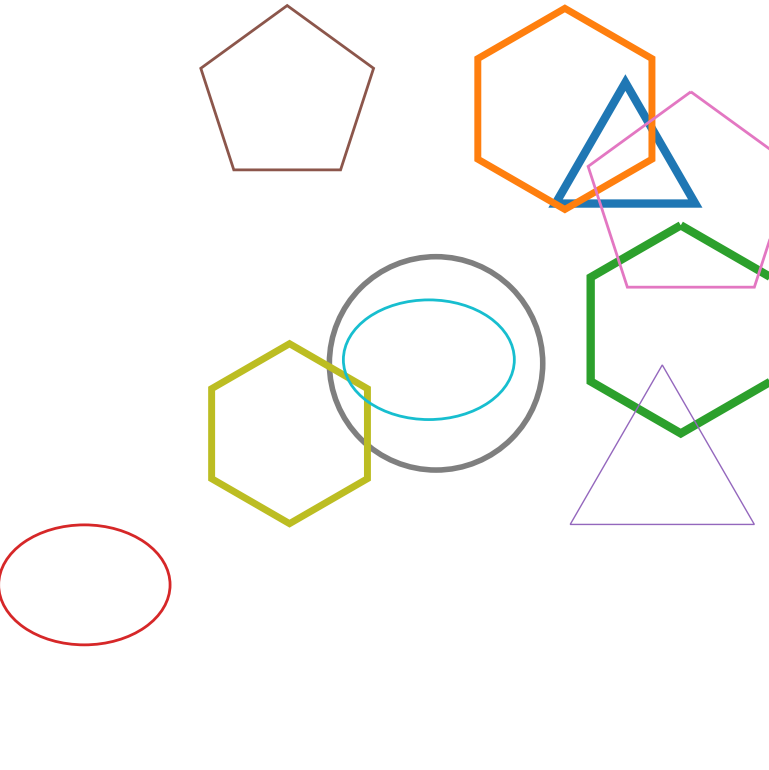[{"shape": "triangle", "thickness": 3, "radius": 0.52, "center": [0.812, 0.788]}, {"shape": "hexagon", "thickness": 2.5, "radius": 0.65, "center": [0.734, 0.859]}, {"shape": "hexagon", "thickness": 3, "radius": 0.68, "center": [0.884, 0.572]}, {"shape": "oval", "thickness": 1, "radius": 0.56, "center": [0.11, 0.24]}, {"shape": "triangle", "thickness": 0.5, "radius": 0.69, "center": [0.86, 0.388]}, {"shape": "pentagon", "thickness": 1, "radius": 0.59, "center": [0.373, 0.875]}, {"shape": "pentagon", "thickness": 1, "radius": 0.7, "center": [0.897, 0.741]}, {"shape": "circle", "thickness": 2, "radius": 0.69, "center": [0.566, 0.528]}, {"shape": "hexagon", "thickness": 2.5, "radius": 0.58, "center": [0.376, 0.437]}, {"shape": "oval", "thickness": 1, "radius": 0.56, "center": [0.557, 0.533]}]